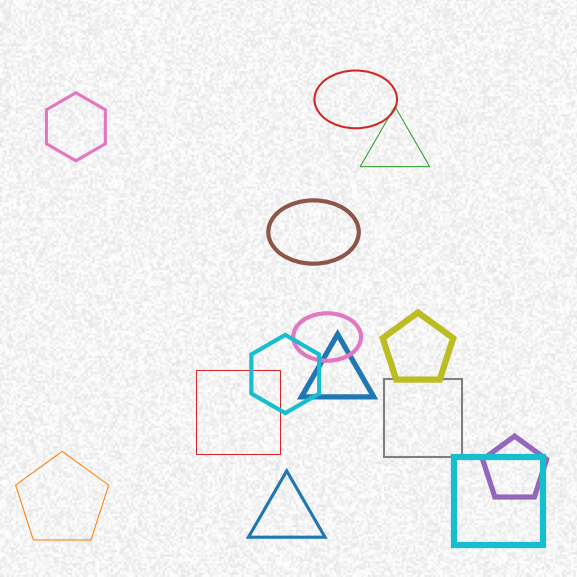[{"shape": "triangle", "thickness": 2.5, "radius": 0.36, "center": [0.585, 0.348]}, {"shape": "triangle", "thickness": 1.5, "radius": 0.38, "center": [0.496, 0.107]}, {"shape": "pentagon", "thickness": 0.5, "radius": 0.42, "center": [0.108, 0.133]}, {"shape": "triangle", "thickness": 0.5, "radius": 0.35, "center": [0.684, 0.745]}, {"shape": "square", "thickness": 0.5, "radius": 0.36, "center": [0.412, 0.286]}, {"shape": "oval", "thickness": 1, "radius": 0.36, "center": [0.616, 0.827]}, {"shape": "pentagon", "thickness": 2.5, "radius": 0.29, "center": [0.891, 0.186]}, {"shape": "oval", "thickness": 2, "radius": 0.39, "center": [0.543, 0.597]}, {"shape": "oval", "thickness": 2, "radius": 0.29, "center": [0.566, 0.416]}, {"shape": "hexagon", "thickness": 1.5, "radius": 0.29, "center": [0.131, 0.78]}, {"shape": "square", "thickness": 1, "radius": 0.34, "center": [0.733, 0.275]}, {"shape": "pentagon", "thickness": 3, "radius": 0.32, "center": [0.724, 0.394]}, {"shape": "hexagon", "thickness": 2, "radius": 0.34, "center": [0.494, 0.352]}, {"shape": "square", "thickness": 3, "radius": 0.38, "center": [0.863, 0.132]}]